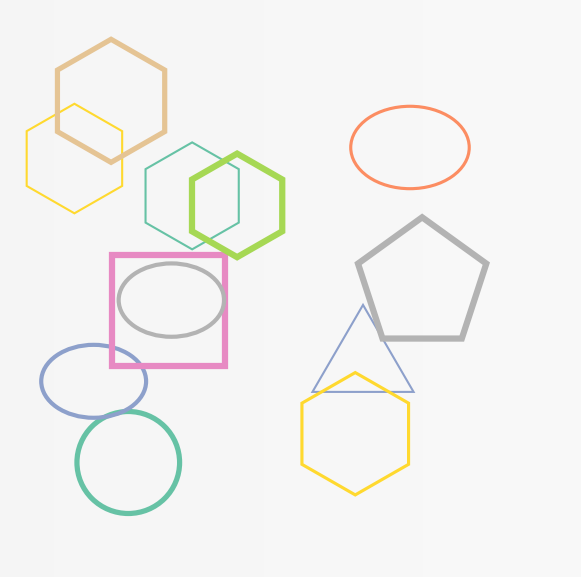[{"shape": "circle", "thickness": 2.5, "radius": 0.44, "center": [0.221, 0.198]}, {"shape": "hexagon", "thickness": 1, "radius": 0.46, "center": [0.331, 0.66]}, {"shape": "oval", "thickness": 1.5, "radius": 0.51, "center": [0.705, 0.744]}, {"shape": "triangle", "thickness": 1, "radius": 0.5, "center": [0.625, 0.371]}, {"shape": "oval", "thickness": 2, "radius": 0.45, "center": [0.161, 0.339]}, {"shape": "square", "thickness": 3, "radius": 0.48, "center": [0.29, 0.462]}, {"shape": "hexagon", "thickness": 3, "radius": 0.45, "center": [0.408, 0.643]}, {"shape": "hexagon", "thickness": 1.5, "radius": 0.53, "center": [0.611, 0.248]}, {"shape": "hexagon", "thickness": 1, "radius": 0.47, "center": [0.128, 0.725]}, {"shape": "hexagon", "thickness": 2.5, "radius": 0.53, "center": [0.191, 0.825]}, {"shape": "pentagon", "thickness": 3, "radius": 0.58, "center": [0.726, 0.507]}, {"shape": "oval", "thickness": 2, "radius": 0.45, "center": [0.295, 0.479]}]